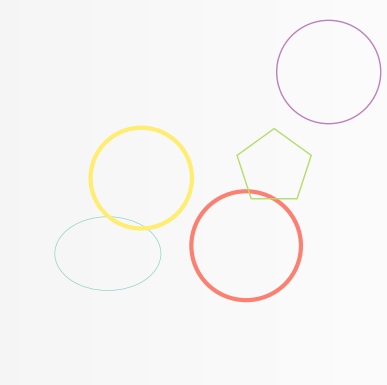[{"shape": "oval", "thickness": 0.5, "radius": 0.68, "center": [0.278, 0.341]}, {"shape": "circle", "thickness": 3, "radius": 0.71, "center": [0.635, 0.362]}, {"shape": "pentagon", "thickness": 1, "radius": 0.5, "center": [0.707, 0.565]}, {"shape": "circle", "thickness": 1, "radius": 0.67, "center": [0.848, 0.813]}, {"shape": "circle", "thickness": 3, "radius": 0.65, "center": [0.365, 0.537]}]